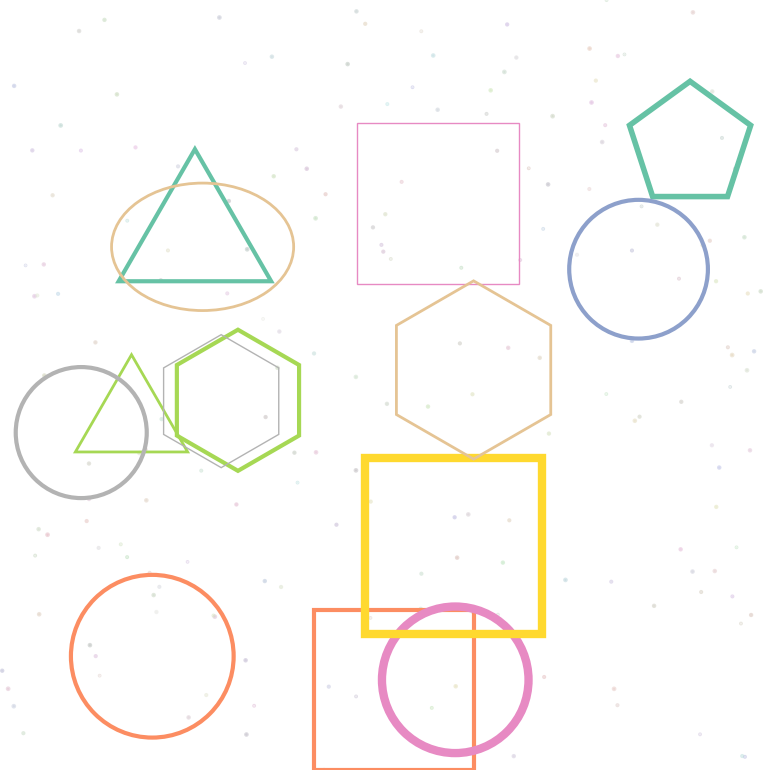[{"shape": "triangle", "thickness": 1.5, "radius": 0.57, "center": [0.253, 0.692]}, {"shape": "pentagon", "thickness": 2, "radius": 0.41, "center": [0.896, 0.812]}, {"shape": "square", "thickness": 1.5, "radius": 0.52, "center": [0.511, 0.104]}, {"shape": "circle", "thickness": 1.5, "radius": 0.53, "center": [0.198, 0.148]}, {"shape": "circle", "thickness": 1.5, "radius": 0.45, "center": [0.829, 0.65]}, {"shape": "square", "thickness": 0.5, "radius": 0.52, "center": [0.569, 0.735]}, {"shape": "circle", "thickness": 3, "radius": 0.48, "center": [0.591, 0.117]}, {"shape": "triangle", "thickness": 1, "radius": 0.42, "center": [0.171, 0.455]}, {"shape": "hexagon", "thickness": 1.5, "radius": 0.46, "center": [0.309, 0.48]}, {"shape": "square", "thickness": 3, "radius": 0.57, "center": [0.589, 0.291]}, {"shape": "oval", "thickness": 1, "radius": 0.59, "center": [0.263, 0.679]}, {"shape": "hexagon", "thickness": 1, "radius": 0.58, "center": [0.615, 0.52]}, {"shape": "circle", "thickness": 1.5, "radius": 0.43, "center": [0.106, 0.438]}, {"shape": "hexagon", "thickness": 0.5, "radius": 0.43, "center": [0.287, 0.479]}]